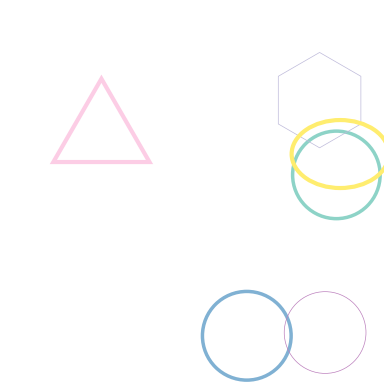[{"shape": "circle", "thickness": 2.5, "radius": 0.57, "center": [0.874, 0.546]}, {"shape": "hexagon", "thickness": 0.5, "radius": 0.62, "center": [0.83, 0.74]}, {"shape": "circle", "thickness": 2.5, "radius": 0.58, "center": [0.641, 0.128]}, {"shape": "triangle", "thickness": 3, "radius": 0.72, "center": [0.263, 0.651]}, {"shape": "circle", "thickness": 0.5, "radius": 0.53, "center": [0.844, 0.136]}, {"shape": "oval", "thickness": 3, "radius": 0.63, "center": [0.884, 0.6]}]